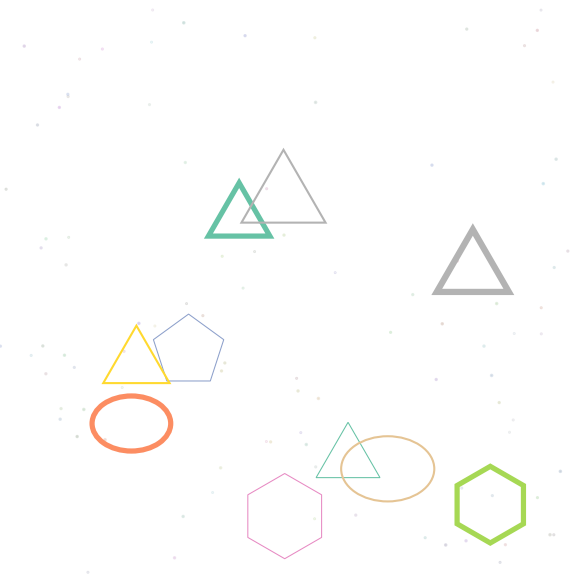[{"shape": "triangle", "thickness": 2.5, "radius": 0.31, "center": [0.414, 0.621]}, {"shape": "triangle", "thickness": 0.5, "radius": 0.32, "center": [0.603, 0.204]}, {"shape": "oval", "thickness": 2.5, "radius": 0.34, "center": [0.228, 0.266]}, {"shape": "pentagon", "thickness": 0.5, "radius": 0.32, "center": [0.327, 0.391]}, {"shape": "hexagon", "thickness": 0.5, "radius": 0.37, "center": [0.493, 0.105]}, {"shape": "hexagon", "thickness": 2.5, "radius": 0.33, "center": [0.849, 0.125]}, {"shape": "triangle", "thickness": 1, "radius": 0.33, "center": [0.236, 0.369]}, {"shape": "oval", "thickness": 1, "radius": 0.4, "center": [0.671, 0.187]}, {"shape": "triangle", "thickness": 3, "radius": 0.36, "center": [0.819, 0.53]}, {"shape": "triangle", "thickness": 1, "radius": 0.42, "center": [0.491, 0.656]}]